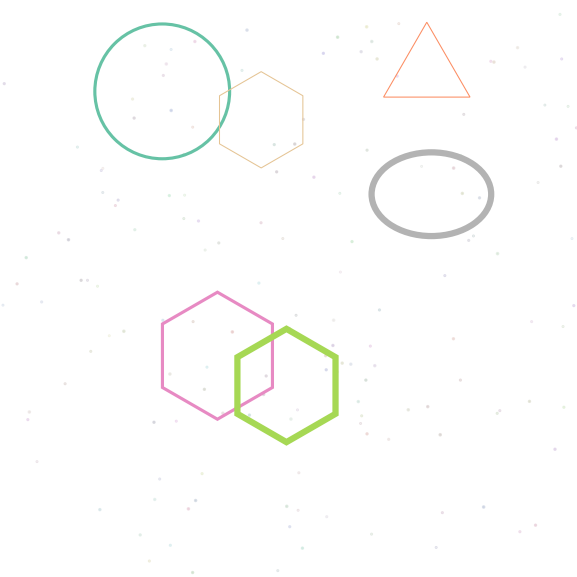[{"shape": "circle", "thickness": 1.5, "radius": 0.58, "center": [0.281, 0.841]}, {"shape": "triangle", "thickness": 0.5, "radius": 0.43, "center": [0.739, 0.874]}, {"shape": "hexagon", "thickness": 1.5, "radius": 0.55, "center": [0.377, 0.383]}, {"shape": "hexagon", "thickness": 3, "radius": 0.49, "center": [0.496, 0.332]}, {"shape": "hexagon", "thickness": 0.5, "radius": 0.42, "center": [0.452, 0.792]}, {"shape": "oval", "thickness": 3, "radius": 0.52, "center": [0.747, 0.663]}]